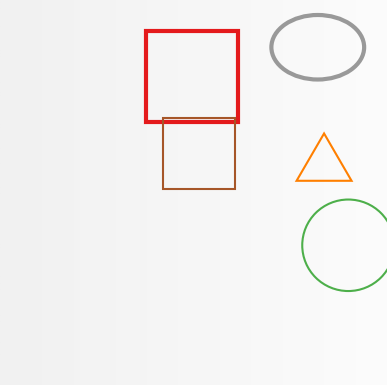[{"shape": "square", "thickness": 3, "radius": 0.59, "center": [0.495, 0.802]}, {"shape": "circle", "thickness": 1.5, "radius": 0.59, "center": [0.899, 0.363]}, {"shape": "triangle", "thickness": 1.5, "radius": 0.41, "center": [0.836, 0.571]}, {"shape": "square", "thickness": 1.5, "radius": 0.46, "center": [0.514, 0.602]}, {"shape": "oval", "thickness": 3, "radius": 0.6, "center": [0.82, 0.877]}]